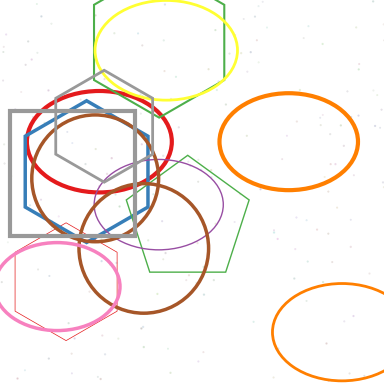[{"shape": "oval", "thickness": 3, "radius": 0.94, "center": [0.258, 0.632]}, {"shape": "hexagon", "thickness": 0.5, "radius": 0.77, "center": [0.172, 0.268]}, {"shape": "hexagon", "thickness": 2.5, "radius": 0.92, "center": [0.225, 0.554]}, {"shape": "hexagon", "thickness": 1.5, "radius": 0.98, "center": [0.413, 0.89]}, {"shape": "pentagon", "thickness": 1, "radius": 0.84, "center": [0.488, 0.429]}, {"shape": "oval", "thickness": 1, "radius": 0.84, "center": [0.412, 0.468]}, {"shape": "oval", "thickness": 3, "radius": 0.9, "center": [0.75, 0.632]}, {"shape": "oval", "thickness": 2, "radius": 0.9, "center": [0.888, 0.137]}, {"shape": "oval", "thickness": 2, "radius": 0.93, "center": [0.432, 0.869]}, {"shape": "circle", "thickness": 2.5, "radius": 0.84, "center": [0.373, 0.355]}, {"shape": "circle", "thickness": 2.5, "radius": 0.82, "center": [0.247, 0.537]}, {"shape": "oval", "thickness": 2.5, "radius": 0.82, "center": [0.148, 0.256]}, {"shape": "hexagon", "thickness": 2, "radius": 0.73, "center": [0.271, 0.672]}, {"shape": "square", "thickness": 3, "radius": 0.81, "center": [0.189, 0.549]}]